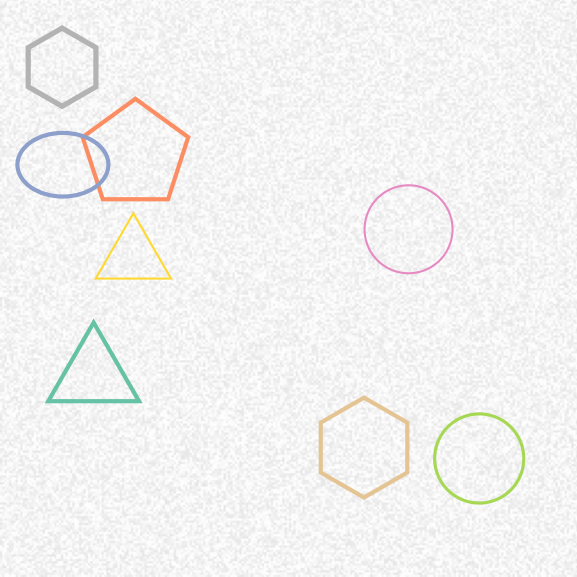[{"shape": "triangle", "thickness": 2, "radius": 0.45, "center": [0.162, 0.35]}, {"shape": "pentagon", "thickness": 2, "radius": 0.48, "center": [0.235, 0.732]}, {"shape": "oval", "thickness": 2, "radius": 0.39, "center": [0.109, 0.714]}, {"shape": "circle", "thickness": 1, "radius": 0.38, "center": [0.707, 0.602]}, {"shape": "circle", "thickness": 1.5, "radius": 0.39, "center": [0.83, 0.205]}, {"shape": "triangle", "thickness": 1, "radius": 0.38, "center": [0.231, 0.554]}, {"shape": "hexagon", "thickness": 2, "radius": 0.43, "center": [0.63, 0.224]}, {"shape": "hexagon", "thickness": 2.5, "radius": 0.34, "center": [0.107, 0.883]}]